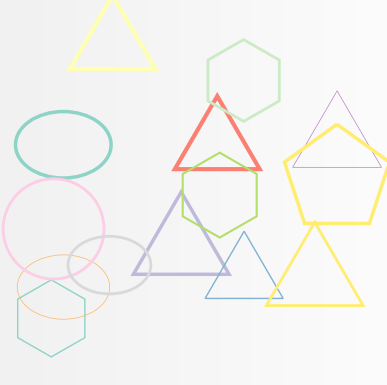[{"shape": "hexagon", "thickness": 1, "radius": 0.5, "center": [0.132, 0.173]}, {"shape": "oval", "thickness": 2.5, "radius": 0.62, "center": [0.163, 0.624]}, {"shape": "triangle", "thickness": 3, "radius": 0.64, "center": [0.291, 0.885]}, {"shape": "triangle", "thickness": 2.5, "radius": 0.71, "center": [0.468, 0.359]}, {"shape": "triangle", "thickness": 3, "radius": 0.63, "center": [0.561, 0.624]}, {"shape": "triangle", "thickness": 1, "radius": 0.58, "center": [0.63, 0.283]}, {"shape": "oval", "thickness": 0.5, "radius": 0.6, "center": [0.164, 0.254]}, {"shape": "hexagon", "thickness": 1.5, "radius": 0.55, "center": [0.567, 0.493]}, {"shape": "circle", "thickness": 2, "radius": 0.65, "center": [0.138, 0.405]}, {"shape": "oval", "thickness": 2, "radius": 0.53, "center": [0.282, 0.311]}, {"shape": "triangle", "thickness": 0.5, "radius": 0.66, "center": [0.87, 0.632]}, {"shape": "hexagon", "thickness": 2, "radius": 0.53, "center": [0.629, 0.791]}, {"shape": "triangle", "thickness": 2, "radius": 0.72, "center": [0.812, 0.278]}, {"shape": "pentagon", "thickness": 2.5, "radius": 0.71, "center": [0.87, 0.535]}]